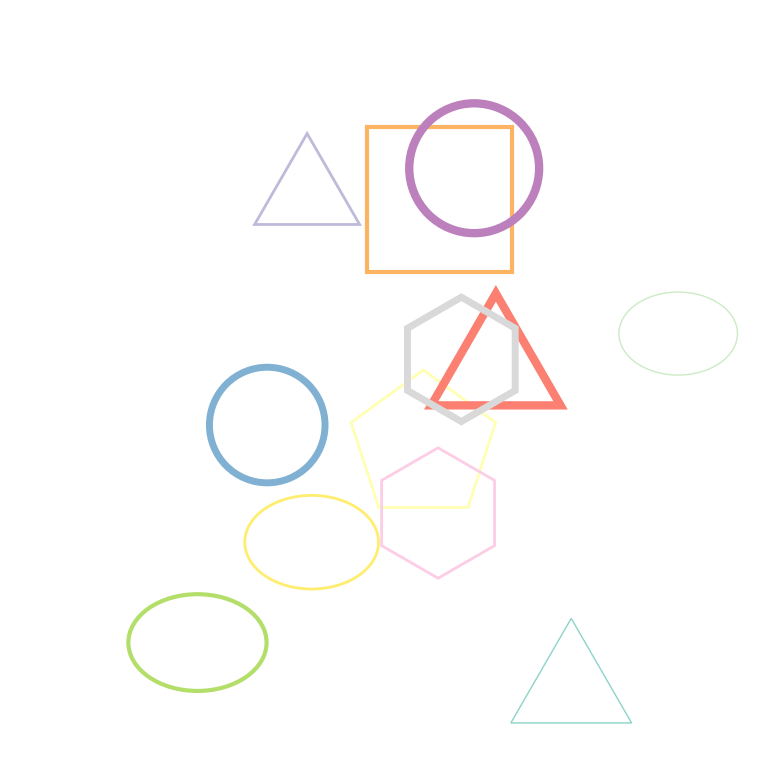[{"shape": "triangle", "thickness": 0.5, "radius": 0.45, "center": [0.742, 0.106]}, {"shape": "pentagon", "thickness": 1, "radius": 0.49, "center": [0.55, 0.421]}, {"shape": "triangle", "thickness": 1, "radius": 0.39, "center": [0.399, 0.748]}, {"shape": "triangle", "thickness": 3, "radius": 0.48, "center": [0.644, 0.522]}, {"shape": "circle", "thickness": 2.5, "radius": 0.38, "center": [0.347, 0.448]}, {"shape": "square", "thickness": 1.5, "radius": 0.47, "center": [0.571, 0.741]}, {"shape": "oval", "thickness": 1.5, "radius": 0.45, "center": [0.256, 0.165]}, {"shape": "hexagon", "thickness": 1, "radius": 0.42, "center": [0.569, 0.334]}, {"shape": "hexagon", "thickness": 2.5, "radius": 0.4, "center": [0.599, 0.533]}, {"shape": "circle", "thickness": 3, "radius": 0.42, "center": [0.616, 0.782]}, {"shape": "oval", "thickness": 0.5, "radius": 0.38, "center": [0.881, 0.567]}, {"shape": "oval", "thickness": 1, "radius": 0.43, "center": [0.405, 0.296]}]